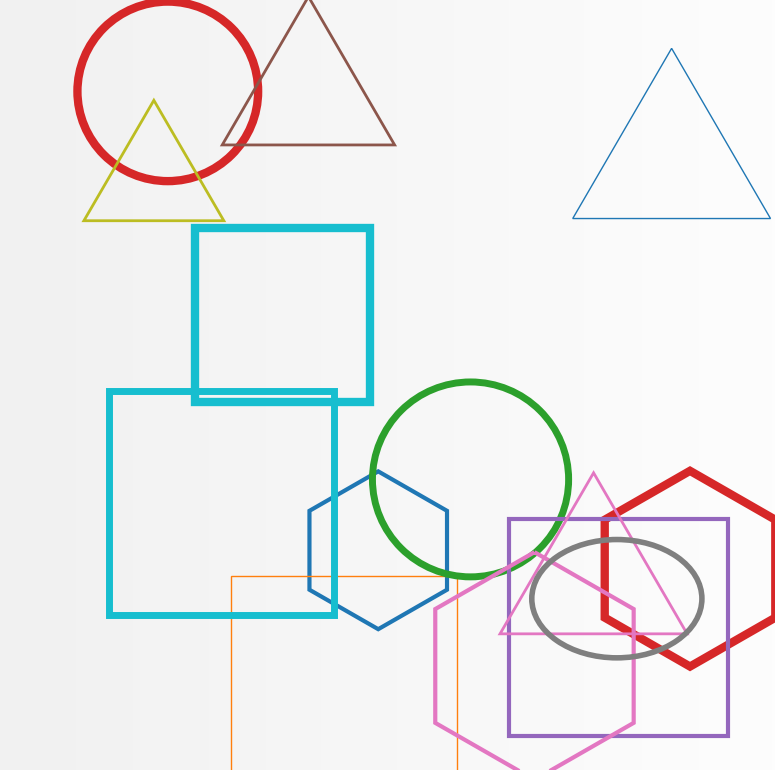[{"shape": "hexagon", "thickness": 1.5, "radius": 0.51, "center": [0.488, 0.285]}, {"shape": "triangle", "thickness": 0.5, "radius": 0.74, "center": [0.867, 0.79]}, {"shape": "square", "thickness": 0.5, "radius": 0.73, "center": [0.443, 0.106]}, {"shape": "circle", "thickness": 2.5, "radius": 0.63, "center": [0.607, 0.377]}, {"shape": "circle", "thickness": 3, "radius": 0.58, "center": [0.216, 0.881]}, {"shape": "hexagon", "thickness": 3, "radius": 0.64, "center": [0.89, 0.261]}, {"shape": "square", "thickness": 1.5, "radius": 0.71, "center": [0.798, 0.185]}, {"shape": "triangle", "thickness": 1, "radius": 0.64, "center": [0.398, 0.876]}, {"shape": "triangle", "thickness": 1, "radius": 0.7, "center": [0.766, 0.247]}, {"shape": "hexagon", "thickness": 1.5, "radius": 0.74, "center": [0.69, 0.135]}, {"shape": "oval", "thickness": 2, "radius": 0.55, "center": [0.796, 0.222]}, {"shape": "triangle", "thickness": 1, "radius": 0.52, "center": [0.199, 0.765]}, {"shape": "square", "thickness": 3, "radius": 0.56, "center": [0.365, 0.591]}, {"shape": "square", "thickness": 2.5, "radius": 0.73, "center": [0.286, 0.347]}]